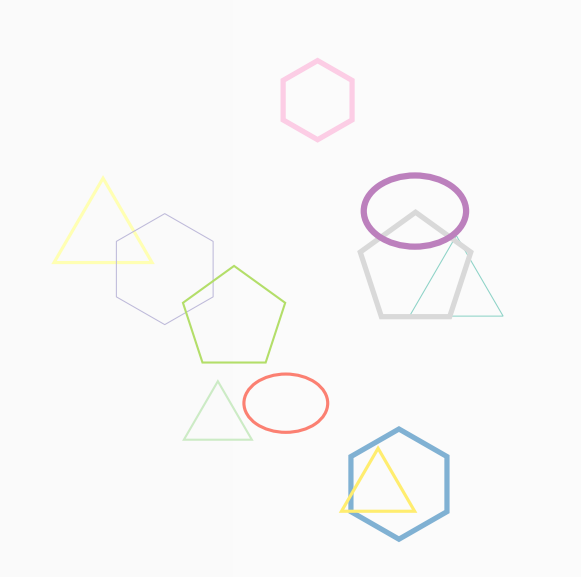[{"shape": "triangle", "thickness": 0.5, "radius": 0.46, "center": [0.785, 0.498]}, {"shape": "triangle", "thickness": 1.5, "radius": 0.49, "center": [0.177, 0.593]}, {"shape": "hexagon", "thickness": 0.5, "radius": 0.48, "center": [0.283, 0.533]}, {"shape": "oval", "thickness": 1.5, "radius": 0.36, "center": [0.492, 0.301]}, {"shape": "hexagon", "thickness": 2.5, "radius": 0.48, "center": [0.686, 0.161]}, {"shape": "pentagon", "thickness": 1, "radius": 0.46, "center": [0.403, 0.446]}, {"shape": "hexagon", "thickness": 2.5, "radius": 0.34, "center": [0.546, 0.826]}, {"shape": "pentagon", "thickness": 2.5, "radius": 0.5, "center": [0.715, 0.532]}, {"shape": "oval", "thickness": 3, "radius": 0.44, "center": [0.714, 0.634]}, {"shape": "triangle", "thickness": 1, "radius": 0.34, "center": [0.375, 0.271]}, {"shape": "triangle", "thickness": 1.5, "radius": 0.36, "center": [0.65, 0.15]}]